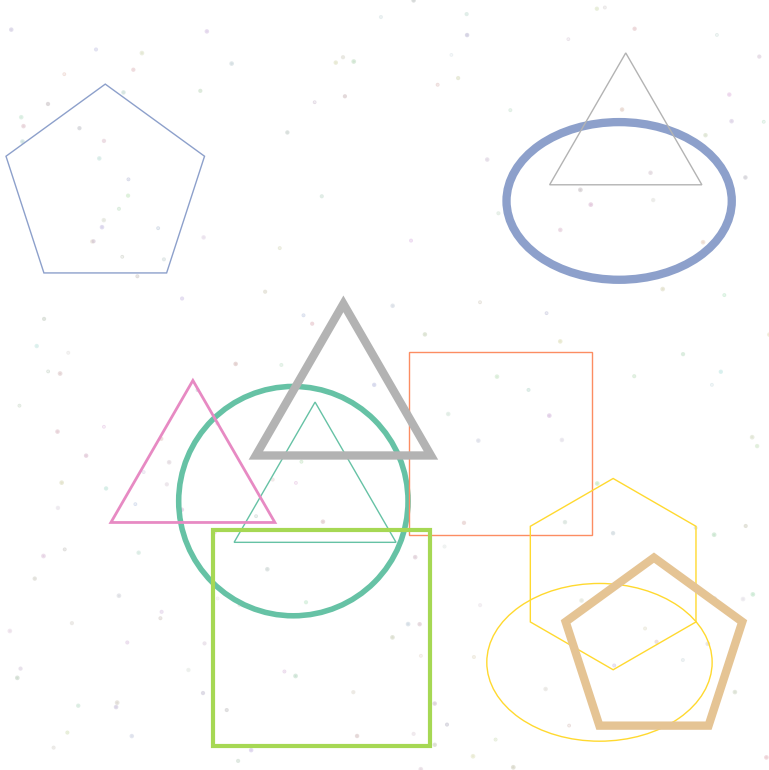[{"shape": "triangle", "thickness": 0.5, "radius": 0.61, "center": [0.409, 0.356]}, {"shape": "circle", "thickness": 2, "radius": 0.74, "center": [0.381, 0.349]}, {"shape": "square", "thickness": 0.5, "radius": 0.6, "center": [0.65, 0.424]}, {"shape": "pentagon", "thickness": 0.5, "radius": 0.68, "center": [0.137, 0.755]}, {"shape": "oval", "thickness": 3, "radius": 0.73, "center": [0.804, 0.739]}, {"shape": "triangle", "thickness": 1, "radius": 0.61, "center": [0.251, 0.383]}, {"shape": "square", "thickness": 1.5, "radius": 0.7, "center": [0.418, 0.172]}, {"shape": "oval", "thickness": 0.5, "radius": 0.73, "center": [0.779, 0.14]}, {"shape": "hexagon", "thickness": 0.5, "radius": 0.62, "center": [0.796, 0.254]}, {"shape": "pentagon", "thickness": 3, "radius": 0.6, "center": [0.849, 0.155]}, {"shape": "triangle", "thickness": 3, "radius": 0.66, "center": [0.446, 0.474]}, {"shape": "triangle", "thickness": 0.5, "radius": 0.57, "center": [0.813, 0.817]}]